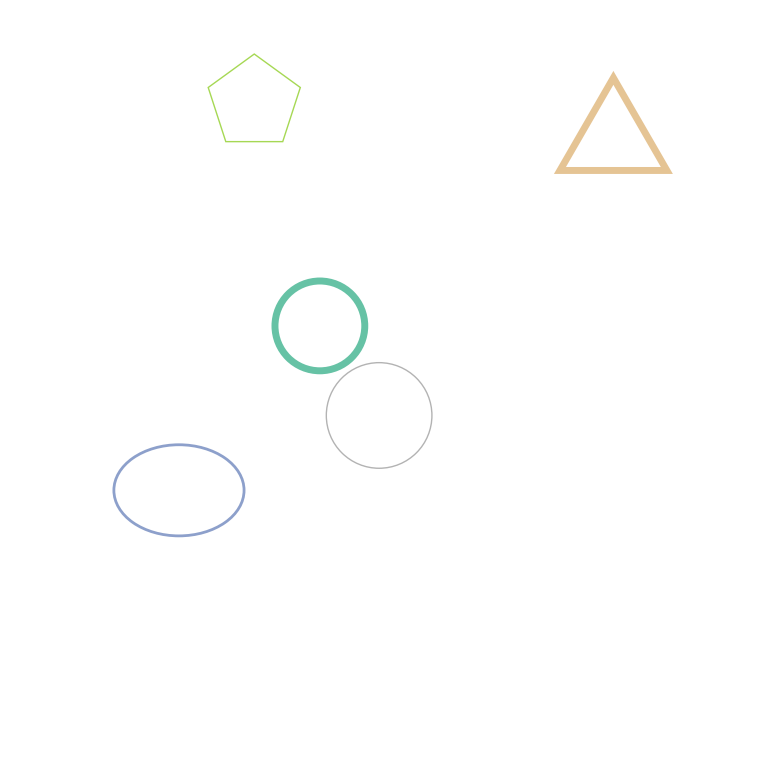[{"shape": "circle", "thickness": 2.5, "radius": 0.29, "center": [0.415, 0.577]}, {"shape": "oval", "thickness": 1, "radius": 0.42, "center": [0.232, 0.363]}, {"shape": "pentagon", "thickness": 0.5, "radius": 0.31, "center": [0.33, 0.867]}, {"shape": "triangle", "thickness": 2.5, "radius": 0.4, "center": [0.797, 0.819]}, {"shape": "circle", "thickness": 0.5, "radius": 0.34, "center": [0.492, 0.46]}]